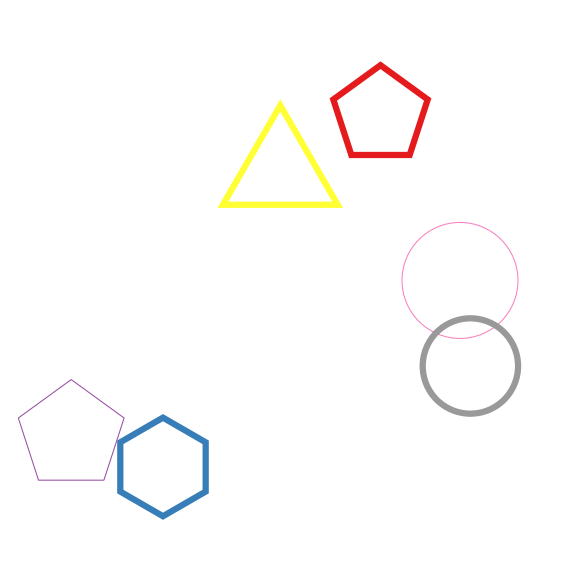[{"shape": "pentagon", "thickness": 3, "radius": 0.43, "center": [0.659, 0.8]}, {"shape": "hexagon", "thickness": 3, "radius": 0.43, "center": [0.282, 0.191]}, {"shape": "pentagon", "thickness": 0.5, "radius": 0.48, "center": [0.123, 0.246]}, {"shape": "triangle", "thickness": 3, "radius": 0.57, "center": [0.485, 0.702]}, {"shape": "circle", "thickness": 0.5, "radius": 0.5, "center": [0.797, 0.514]}, {"shape": "circle", "thickness": 3, "radius": 0.41, "center": [0.815, 0.365]}]